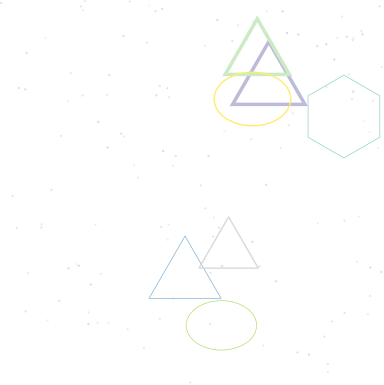[{"shape": "hexagon", "thickness": 0.5, "radius": 0.54, "center": [0.893, 0.697]}, {"shape": "triangle", "thickness": 2.5, "radius": 0.54, "center": [0.698, 0.783]}, {"shape": "triangle", "thickness": 0.5, "radius": 0.54, "center": [0.481, 0.279]}, {"shape": "oval", "thickness": 0.5, "radius": 0.46, "center": [0.575, 0.155]}, {"shape": "triangle", "thickness": 1, "radius": 0.44, "center": [0.594, 0.348]}, {"shape": "triangle", "thickness": 2.5, "radius": 0.48, "center": [0.668, 0.855]}, {"shape": "oval", "thickness": 1, "radius": 0.5, "center": [0.656, 0.743]}]